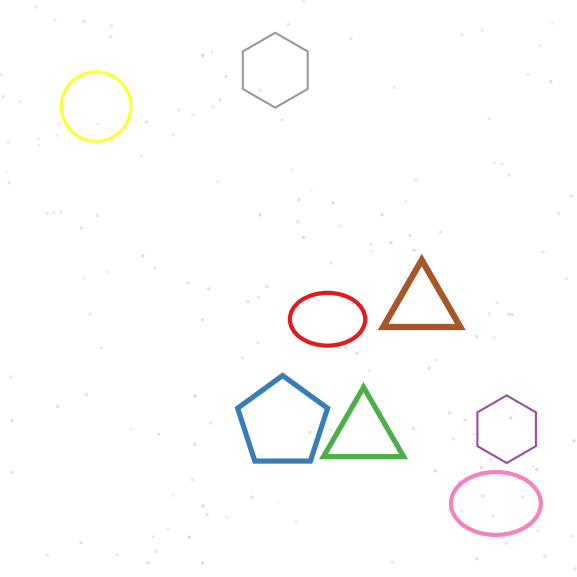[{"shape": "oval", "thickness": 2, "radius": 0.33, "center": [0.567, 0.446]}, {"shape": "pentagon", "thickness": 2.5, "radius": 0.41, "center": [0.489, 0.267]}, {"shape": "triangle", "thickness": 2.5, "radius": 0.4, "center": [0.63, 0.248]}, {"shape": "hexagon", "thickness": 1, "radius": 0.29, "center": [0.877, 0.256]}, {"shape": "circle", "thickness": 1.5, "radius": 0.3, "center": [0.166, 0.815]}, {"shape": "triangle", "thickness": 3, "radius": 0.39, "center": [0.73, 0.472]}, {"shape": "oval", "thickness": 2, "radius": 0.39, "center": [0.859, 0.127]}, {"shape": "hexagon", "thickness": 1, "radius": 0.32, "center": [0.477, 0.878]}]